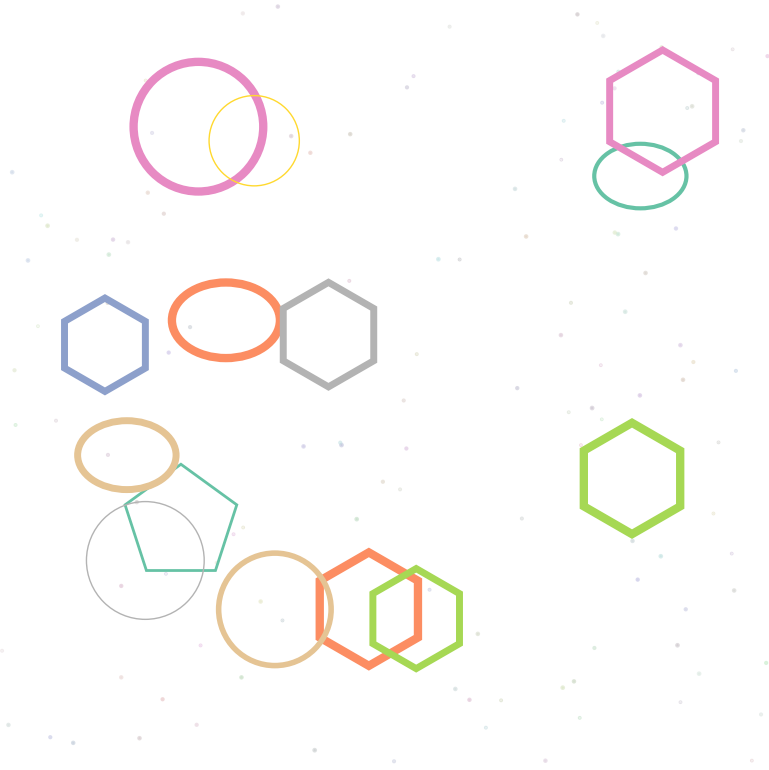[{"shape": "pentagon", "thickness": 1, "radius": 0.38, "center": [0.235, 0.321]}, {"shape": "oval", "thickness": 1.5, "radius": 0.3, "center": [0.832, 0.771]}, {"shape": "hexagon", "thickness": 3, "radius": 0.37, "center": [0.479, 0.209]}, {"shape": "oval", "thickness": 3, "radius": 0.35, "center": [0.293, 0.584]}, {"shape": "hexagon", "thickness": 2.5, "radius": 0.3, "center": [0.136, 0.552]}, {"shape": "circle", "thickness": 3, "radius": 0.42, "center": [0.258, 0.835]}, {"shape": "hexagon", "thickness": 2.5, "radius": 0.4, "center": [0.861, 0.856]}, {"shape": "hexagon", "thickness": 3, "radius": 0.36, "center": [0.821, 0.379]}, {"shape": "hexagon", "thickness": 2.5, "radius": 0.32, "center": [0.54, 0.197]}, {"shape": "circle", "thickness": 0.5, "radius": 0.29, "center": [0.33, 0.817]}, {"shape": "circle", "thickness": 2, "radius": 0.37, "center": [0.357, 0.209]}, {"shape": "oval", "thickness": 2.5, "radius": 0.32, "center": [0.165, 0.409]}, {"shape": "circle", "thickness": 0.5, "radius": 0.38, "center": [0.189, 0.272]}, {"shape": "hexagon", "thickness": 2.5, "radius": 0.34, "center": [0.427, 0.565]}]